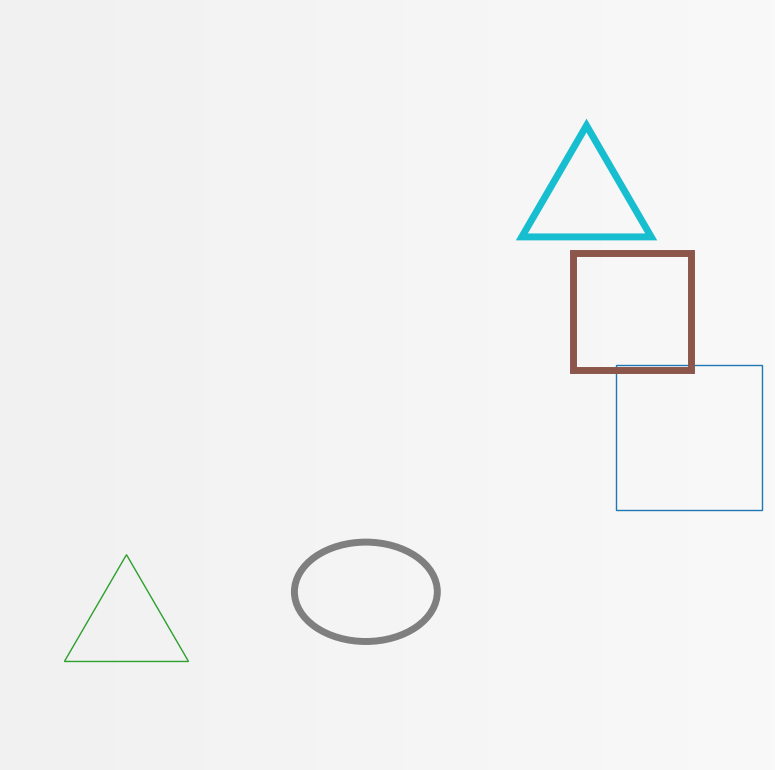[{"shape": "square", "thickness": 0.5, "radius": 0.47, "center": [0.889, 0.432]}, {"shape": "triangle", "thickness": 0.5, "radius": 0.46, "center": [0.163, 0.187]}, {"shape": "square", "thickness": 2.5, "radius": 0.38, "center": [0.816, 0.596]}, {"shape": "oval", "thickness": 2.5, "radius": 0.46, "center": [0.472, 0.231]}, {"shape": "triangle", "thickness": 2.5, "radius": 0.48, "center": [0.757, 0.741]}]